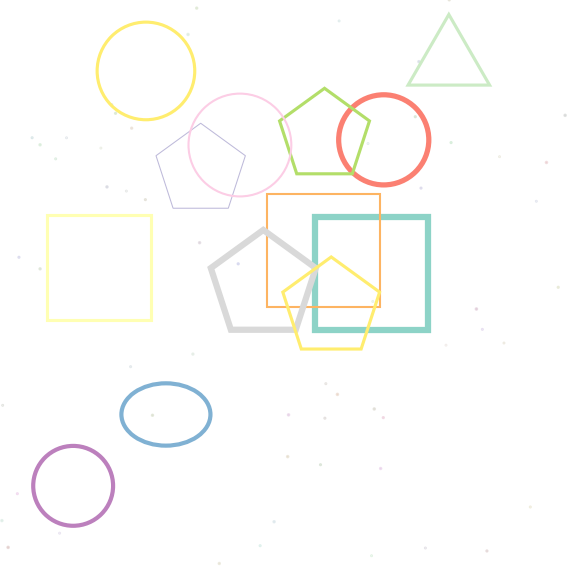[{"shape": "square", "thickness": 3, "radius": 0.49, "center": [0.644, 0.526]}, {"shape": "square", "thickness": 1.5, "radius": 0.45, "center": [0.171, 0.536]}, {"shape": "pentagon", "thickness": 0.5, "radius": 0.41, "center": [0.348, 0.704]}, {"shape": "circle", "thickness": 2.5, "radius": 0.39, "center": [0.664, 0.757]}, {"shape": "oval", "thickness": 2, "radius": 0.39, "center": [0.287, 0.281]}, {"shape": "square", "thickness": 1, "radius": 0.49, "center": [0.56, 0.566]}, {"shape": "pentagon", "thickness": 1.5, "radius": 0.41, "center": [0.562, 0.764]}, {"shape": "circle", "thickness": 1, "radius": 0.45, "center": [0.415, 0.748]}, {"shape": "pentagon", "thickness": 3, "radius": 0.48, "center": [0.456, 0.505]}, {"shape": "circle", "thickness": 2, "radius": 0.35, "center": [0.127, 0.158]}, {"shape": "triangle", "thickness": 1.5, "radius": 0.41, "center": [0.777, 0.893]}, {"shape": "pentagon", "thickness": 1.5, "radius": 0.44, "center": [0.574, 0.466]}, {"shape": "circle", "thickness": 1.5, "radius": 0.42, "center": [0.253, 0.876]}]